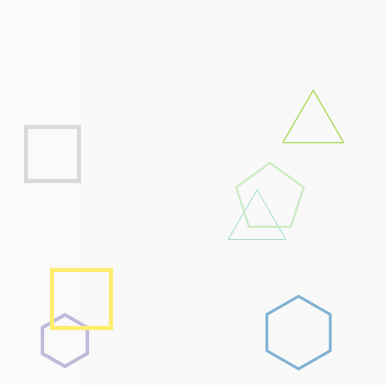[{"shape": "triangle", "thickness": 0.5, "radius": 0.43, "center": [0.663, 0.421]}, {"shape": "hexagon", "thickness": 2.5, "radius": 0.34, "center": [0.167, 0.115]}, {"shape": "hexagon", "thickness": 2, "radius": 0.47, "center": [0.77, 0.136]}, {"shape": "triangle", "thickness": 1, "radius": 0.45, "center": [0.808, 0.675]}, {"shape": "square", "thickness": 3, "radius": 0.35, "center": [0.136, 0.6]}, {"shape": "pentagon", "thickness": 1.5, "radius": 0.46, "center": [0.697, 0.485]}, {"shape": "square", "thickness": 3, "radius": 0.38, "center": [0.209, 0.223]}]